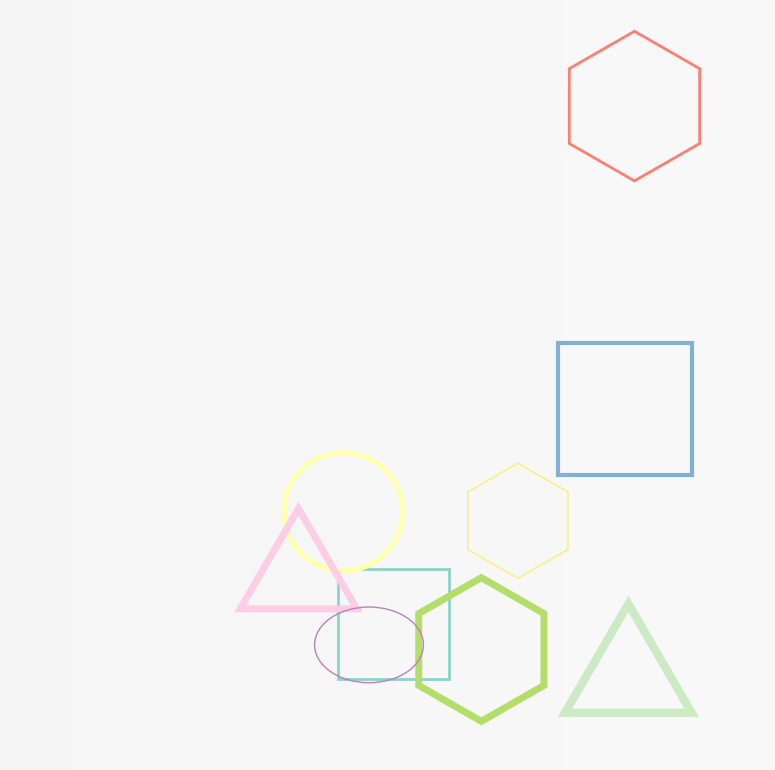[{"shape": "square", "thickness": 1, "radius": 0.36, "center": [0.508, 0.189]}, {"shape": "circle", "thickness": 2, "radius": 0.38, "center": [0.443, 0.335]}, {"shape": "hexagon", "thickness": 1, "radius": 0.49, "center": [0.819, 0.862]}, {"shape": "square", "thickness": 1.5, "radius": 0.43, "center": [0.806, 0.469]}, {"shape": "hexagon", "thickness": 2.5, "radius": 0.47, "center": [0.621, 0.157]}, {"shape": "triangle", "thickness": 2.5, "radius": 0.43, "center": [0.385, 0.253]}, {"shape": "oval", "thickness": 0.5, "radius": 0.35, "center": [0.476, 0.163]}, {"shape": "triangle", "thickness": 3, "radius": 0.47, "center": [0.811, 0.121]}, {"shape": "hexagon", "thickness": 0.5, "radius": 0.37, "center": [0.668, 0.324]}]